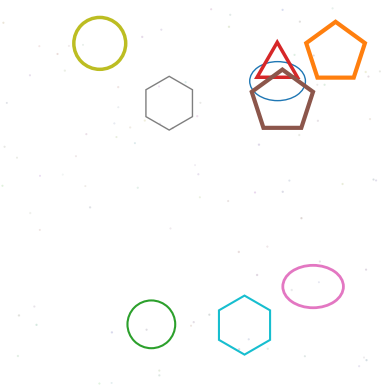[{"shape": "oval", "thickness": 1, "radius": 0.36, "center": [0.721, 0.789]}, {"shape": "pentagon", "thickness": 3, "radius": 0.4, "center": [0.872, 0.863]}, {"shape": "circle", "thickness": 1.5, "radius": 0.31, "center": [0.393, 0.158]}, {"shape": "triangle", "thickness": 2.5, "radius": 0.3, "center": [0.72, 0.83]}, {"shape": "pentagon", "thickness": 3, "radius": 0.42, "center": [0.733, 0.736]}, {"shape": "oval", "thickness": 2, "radius": 0.39, "center": [0.813, 0.256]}, {"shape": "hexagon", "thickness": 1, "radius": 0.35, "center": [0.439, 0.732]}, {"shape": "circle", "thickness": 2.5, "radius": 0.34, "center": [0.259, 0.887]}, {"shape": "hexagon", "thickness": 1.5, "radius": 0.38, "center": [0.635, 0.156]}]